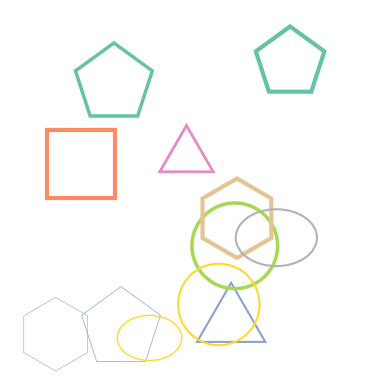[{"shape": "pentagon", "thickness": 3, "radius": 0.47, "center": [0.754, 0.838]}, {"shape": "pentagon", "thickness": 2.5, "radius": 0.52, "center": [0.296, 0.784]}, {"shape": "square", "thickness": 3, "radius": 0.44, "center": [0.211, 0.574]}, {"shape": "pentagon", "thickness": 0.5, "radius": 0.54, "center": [0.314, 0.148]}, {"shape": "triangle", "thickness": 1.5, "radius": 0.51, "center": [0.6, 0.163]}, {"shape": "triangle", "thickness": 2, "radius": 0.4, "center": [0.484, 0.594]}, {"shape": "circle", "thickness": 2.5, "radius": 0.56, "center": [0.61, 0.362]}, {"shape": "circle", "thickness": 1.5, "radius": 0.53, "center": [0.568, 0.209]}, {"shape": "oval", "thickness": 1, "radius": 0.42, "center": [0.388, 0.122]}, {"shape": "hexagon", "thickness": 3, "radius": 0.52, "center": [0.615, 0.433]}, {"shape": "hexagon", "thickness": 0.5, "radius": 0.48, "center": [0.144, 0.132]}, {"shape": "oval", "thickness": 1.5, "radius": 0.53, "center": [0.718, 0.383]}]